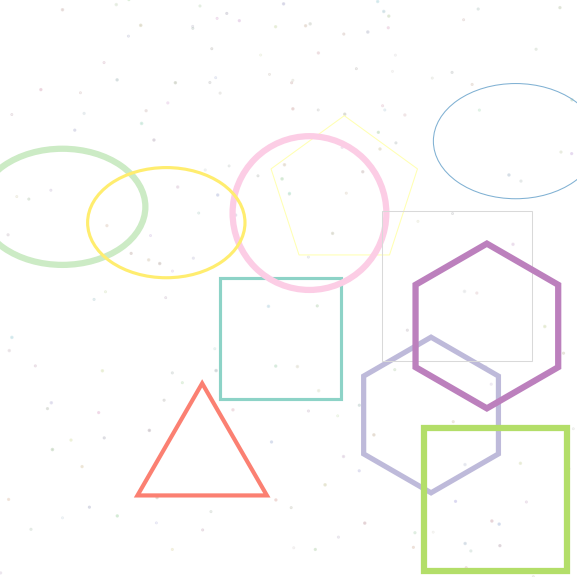[{"shape": "square", "thickness": 1.5, "radius": 0.52, "center": [0.485, 0.413]}, {"shape": "pentagon", "thickness": 0.5, "radius": 0.67, "center": [0.596, 0.666]}, {"shape": "hexagon", "thickness": 2.5, "radius": 0.67, "center": [0.746, 0.281]}, {"shape": "triangle", "thickness": 2, "radius": 0.65, "center": [0.35, 0.206]}, {"shape": "oval", "thickness": 0.5, "radius": 0.71, "center": [0.893, 0.755]}, {"shape": "square", "thickness": 3, "radius": 0.62, "center": [0.858, 0.134]}, {"shape": "circle", "thickness": 3, "radius": 0.67, "center": [0.536, 0.63]}, {"shape": "square", "thickness": 0.5, "radius": 0.65, "center": [0.792, 0.503]}, {"shape": "hexagon", "thickness": 3, "radius": 0.71, "center": [0.843, 0.435]}, {"shape": "oval", "thickness": 3, "radius": 0.72, "center": [0.108, 0.641]}, {"shape": "oval", "thickness": 1.5, "radius": 0.68, "center": [0.288, 0.614]}]